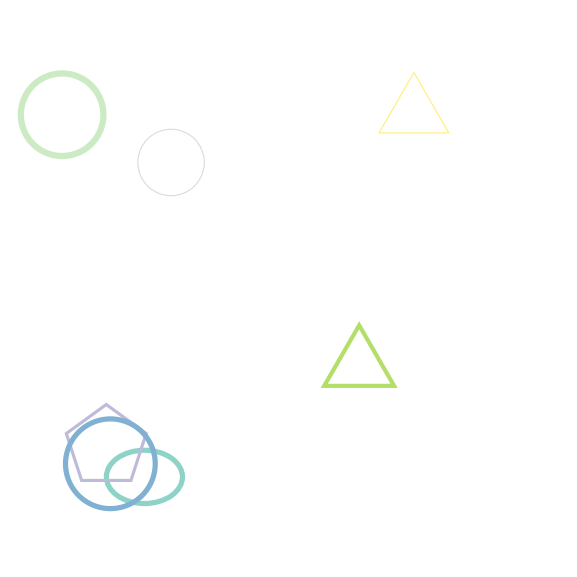[{"shape": "oval", "thickness": 2.5, "radius": 0.33, "center": [0.25, 0.173]}, {"shape": "pentagon", "thickness": 1.5, "radius": 0.36, "center": [0.184, 0.226]}, {"shape": "circle", "thickness": 2.5, "radius": 0.39, "center": [0.191, 0.196]}, {"shape": "triangle", "thickness": 2, "radius": 0.35, "center": [0.622, 0.366]}, {"shape": "circle", "thickness": 0.5, "radius": 0.29, "center": [0.296, 0.718]}, {"shape": "circle", "thickness": 3, "radius": 0.36, "center": [0.108, 0.8]}, {"shape": "triangle", "thickness": 0.5, "radius": 0.35, "center": [0.717, 0.804]}]